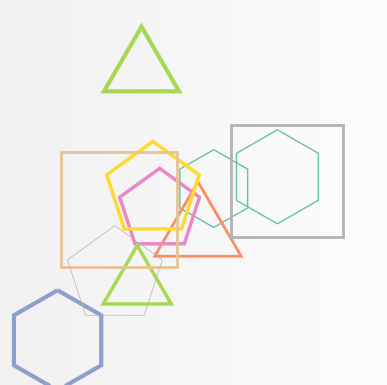[{"shape": "hexagon", "thickness": 1, "radius": 0.5, "center": [0.552, 0.51]}, {"shape": "hexagon", "thickness": 1, "radius": 0.61, "center": [0.716, 0.541]}, {"shape": "triangle", "thickness": 2, "radius": 0.64, "center": [0.511, 0.399]}, {"shape": "hexagon", "thickness": 3, "radius": 0.65, "center": [0.149, 0.116]}, {"shape": "pentagon", "thickness": 2.5, "radius": 0.54, "center": [0.412, 0.454]}, {"shape": "triangle", "thickness": 3, "radius": 0.56, "center": [0.365, 0.819]}, {"shape": "triangle", "thickness": 2.5, "radius": 0.51, "center": [0.354, 0.261]}, {"shape": "pentagon", "thickness": 2.5, "radius": 0.63, "center": [0.395, 0.507]}, {"shape": "square", "thickness": 2, "radius": 0.75, "center": [0.307, 0.456]}, {"shape": "square", "thickness": 2, "radius": 0.73, "center": [0.74, 0.53]}, {"shape": "pentagon", "thickness": 0.5, "radius": 0.64, "center": [0.296, 0.285]}]